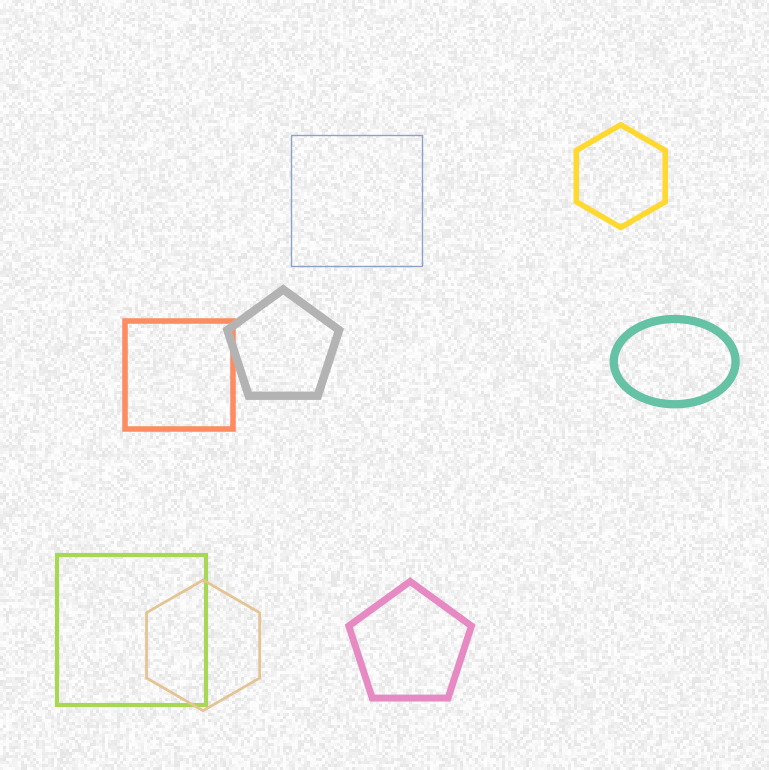[{"shape": "oval", "thickness": 3, "radius": 0.4, "center": [0.876, 0.53]}, {"shape": "square", "thickness": 2, "radius": 0.35, "center": [0.232, 0.513]}, {"shape": "square", "thickness": 0.5, "radius": 0.42, "center": [0.463, 0.74]}, {"shape": "pentagon", "thickness": 2.5, "radius": 0.42, "center": [0.533, 0.161]}, {"shape": "square", "thickness": 1.5, "radius": 0.49, "center": [0.171, 0.182]}, {"shape": "hexagon", "thickness": 2, "radius": 0.33, "center": [0.806, 0.771]}, {"shape": "hexagon", "thickness": 1, "radius": 0.42, "center": [0.264, 0.162]}, {"shape": "pentagon", "thickness": 3, "radius": 0.38, "center": [0.368, 0.548]}]